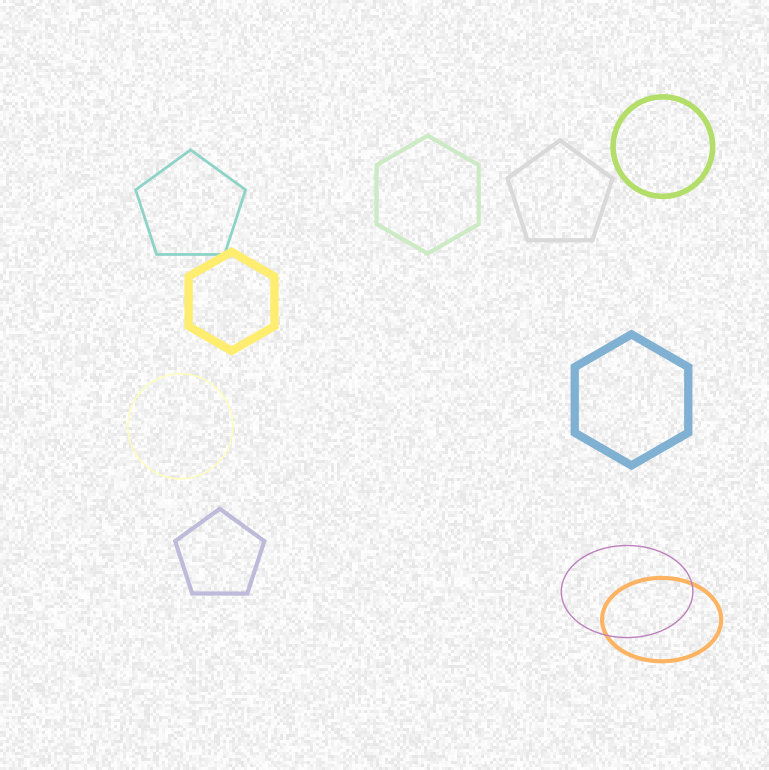[{"shape": "pentagon", "thickness": 1, "radius": 0.38, "center": [0.248, 0.73]}, {"shape": "circle", "thickness": 0.5, "radius": 0.34, "center": [0.234, 0.446]}, {"shape": "pentagon", "thickness": 1.5, "radius": 0.3, "center": [0.285, 0.278]}, {"shape": "hexagon", "thickness": 3, "radius": 0.43, "center": [0.82, 0.481]}, {"shape": "oval", "thickness": 1.5, "radius": 0.39, "center": [0.859, 0.195]}, {"shape": "circle", "thickness": 2, "radius": 0.32, "center": [0.861, 0.81]}, {"shape": "pentagon", "thickness": 1.5, "radius": 0.36, "center": [0.727, 0.746]}, {"shape": "oval", "thickness": 0.5, "radius": 0.43, "center": [0.814, 0.232]}, {"shape": "hexagon", "thickness": 1.5, "radius": 0.38, "center": [0.555, 0.747]}, {"shape": "hexagon", "thickness": 3, "radius": 0.32, "center": [0.301, 0.609]}]